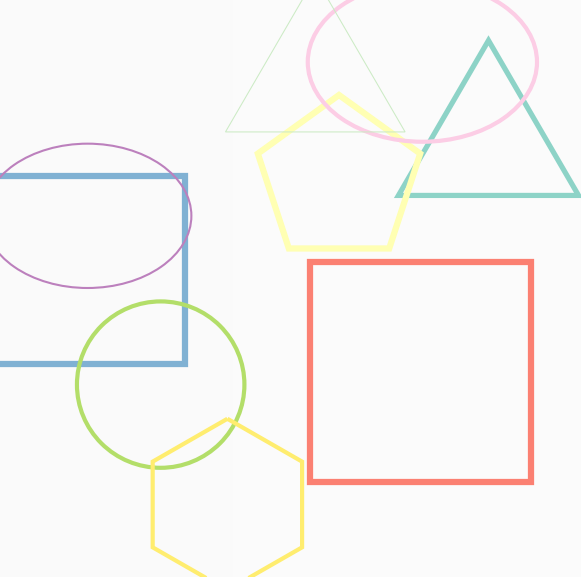[{"shape": "triangle", "thickness": 2.5, "radius": 0.89, "center": [0.84, 0.75]}, {"shape": "pentagon", "thickness": 3, "radius": 0.73, "center": [0.583, 0.688]}, {"shape": "square", "thickness": 3, "radius": 0.95, "center": [0.723, 0.355]}, {"shape": "square", "thickness": 3, "radius": 0.81, "center": [0.155, 0.531]}, {"shape": "circle", "thickness": 2, "radius": 0.72, "center": [0.276, 0.333]}, {"shape": "oval", "thickness": 2, "radius": 0.99, "center": [0.727, 0.892]}, {"shape": "oval", "thickness": 1, "radius": 0.89, "center": [0.151, 0.625]}, {"shape": "triangle", "thickness": 0.5, "radius": 0.89, "center": [0.542, 0.86]}, {"shape": "hexagon", "thickness": 2, "radius": 0.74, "center": [0.391, 0.126]}]